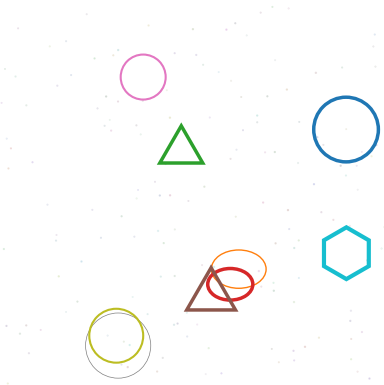[{"shape": "circle", "thickness": 2.5, "radius": 0.42, "center": [0.899, 0.664]}, {"shape": "oval", "thickness": 1, "radius": 0.36, "center": [0.62, 0.301]}, {"shape": "triangle", "thickness": 2.5, "radius": 0.32, "center": [0.471, 0.609]}, {"shape": "oval", "thickness": 2.5, "radius": 0.29, "center": [0.598, 0.262]}, {"shape": "triangle", "thickness": 2.5, "radius": 0.37, "center": [0.548, 0.231]}, {"shape": "circle", "thickness": 1.5, "radius": 0.29, "center": [0.372, 0.8]}, {"shape": "circle", "thickness": 0.5, "radius": 0.42, "center": [0.307, 0.102]}, {"shape": "circle", "thickness": 1.5, "radius": 0.35, "center": [0.302, 0.128]}, {"shape": "hexagon", "thickness": 3, "radius": 0.34, "center": [0.9, 0.342]}]